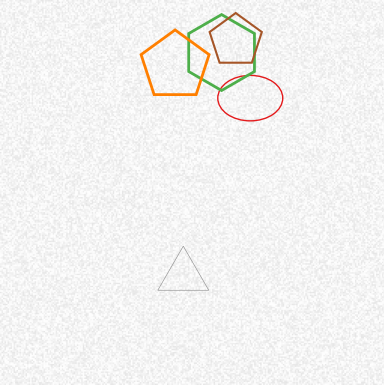[{"shape": "oval", "thickness": 1, "radius": 0.42, "center": [0.65, 0.745]}, {"shape": "hexagon", "thickness": 2, "radius": 0.49, "center": [0.576, 0.864]}, {"shape": "pentagon", "thickness": 2, "radius": 0.46, "center": [0.455, 0.829]}, {"shape": "pentagon", "thickness": 1.5, "radius": 0.36, "center": [0.612, 0.895]}, {"shape": "triangle", "thickness": 0.5, "radius": 0.38, "center": [0.476, 0.284]}]